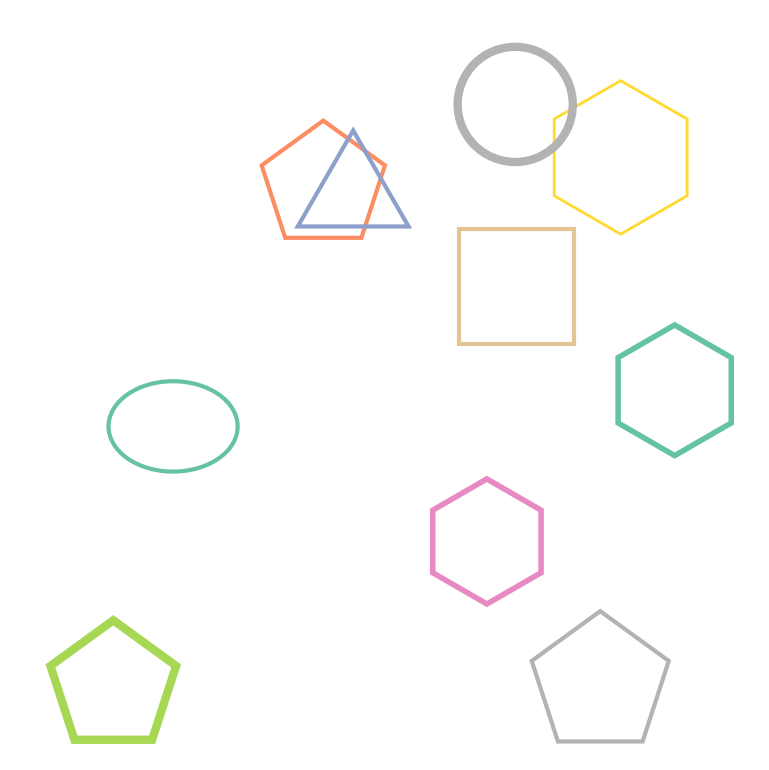[{"shape": "oval", "thickness": 1.5, "radius": 0.42, "center": [0.225, 0.446]}, {"shape": "hexagon", "thickness": 2, "radius": 0.42, "center": [0.876, 0.493]}, {"shape": "pentagon", "thickness": 1.5, "radius": 0.42, "center": [0.42, 0.759]}, {"shape": "triangle", "thickness": 1.5, "radius": 0.42, "center": [0.459, 0.747]}, {"shape": "hexagon", "thickness": 2, "radius": 0.41, "center": [0.632, 0.297]}, {"shape": "pentagon", "thickness": 3, "radius": 0.43, "center": [0.147, 0.109]}, {"shape": "hexagon", "thickness": 1, "radius": 0.5, "center": [0.806, 0.796]}, {"shape": "square", "thickness": 1.5, "radius": 0.37, "center": [0.671, 0.628]}, {"shape": "circle", "thickness": 3, "radius": 0.37, "center": [0.669, 0.864]}, {"shape": "pentagon", "thickness": 1.5, "radius": 0.47, "center": [0.78, 0.113]}]